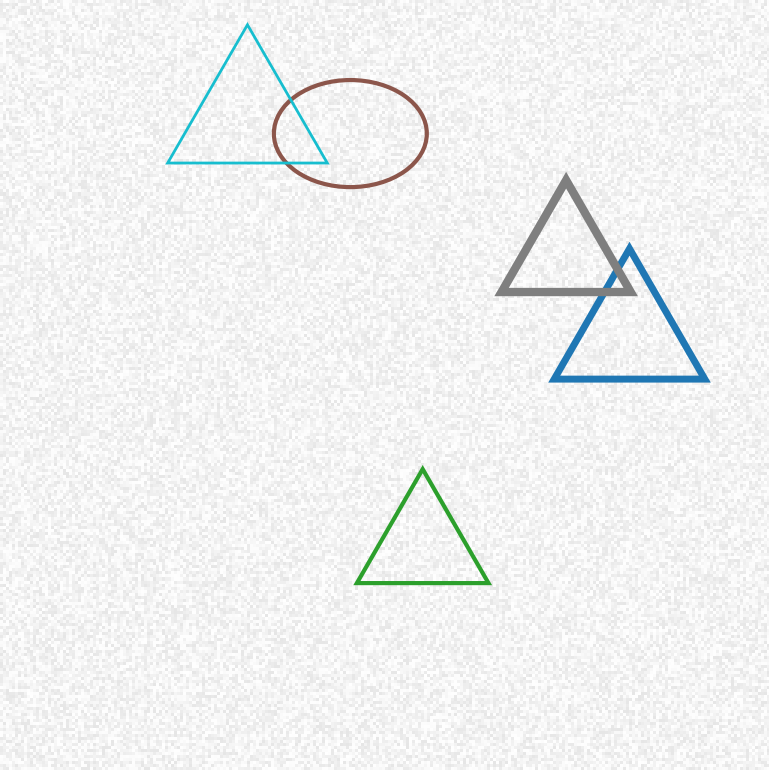[{"shape": "triangle", "thickness": 2.5, "radius": 0.56, "center": [0.818, 0.564]}, {"shape": "triangle", "thickness": 1.5, "radius": 0.49, "center": [0.549, 0.292]}, {"shape": "oval", "thickness": 1.5, "radius": 0.5, "center": [0.455, 0.827]}, {"shape": "triangle", "thickness": 3, "radius": 0.48, "center": [0.735, 0.669]}, {"shape": "triangle", "thickness": 1, "radius": 0.6, "center": [0.321, 0.848]}]